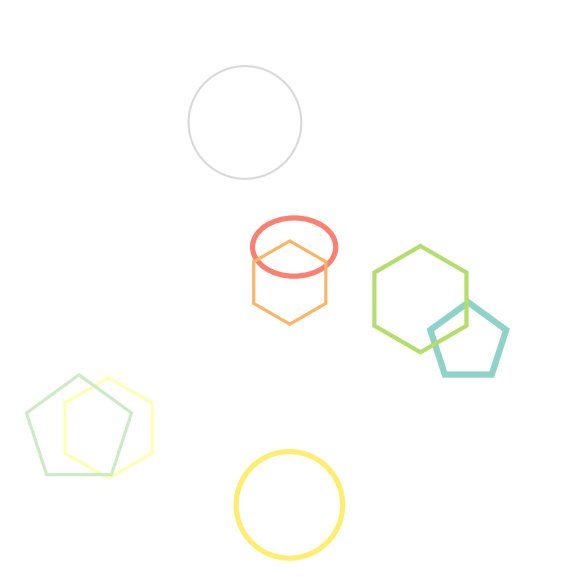[{"shape": "pentagon", "thickness": 3, "radius": 0.35, "center": [0.811, 0.406]}, {"shape": "hexagon", "thickness": 1.5, "radius": 0.44, "center": [0.188, 0.258]}, {"shape": "oval", "thickness": 2.5, "radius": 0.36, "center": [0.509, 0.571]}, {"shape": "hexagon", "thickness": 1.5, "radius": 0.36, "center": [0.502, 0.51]}, {"shape": "hexagon", "thickness": 2, "radius": 0.46, "center": [0.728, 0.481]}, {"shape": "circle", "thickness": 1, "radius": 0.49, "center": [0.424, 0.787]}, {"shape": "pentagon", "thickness": 1.5, "radius": 0.48, "center": [0.137, 0.255]}, {"shape": "circle", "thickness": 2.5, "radius": 0.46, "center": [0.501, 0.125]}]